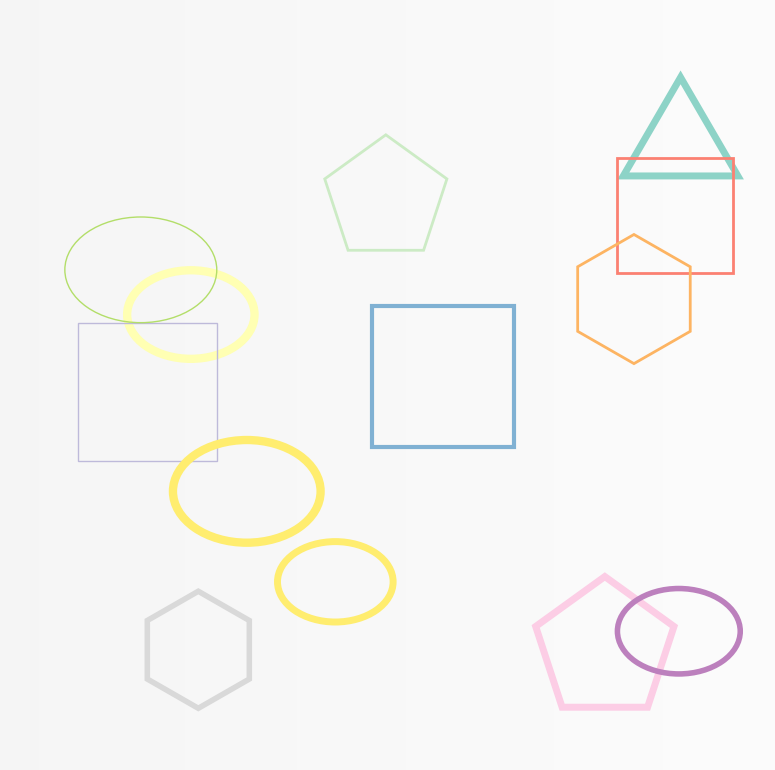[{"shape": "triangle", "thickness": 2.5, "radius": 0.43, "center": [0.878, 0.814]}, {"shape": "oval", "thickness": 3, "radius": 0.41, "center": [0.246, 0.591]}, {"shape": "square", "thickness": 0.5, "radius": 0.45, "center": [0.191, 0.491]}, {"shape": "square", "thickness": 1, "radius": 0.37, "center": [0.871, 0.72]}, {"shape": "square", "thickness": 1.5, "radius": 0.46, "center": [0.571, 0.511]}, {"shape": "hexagon", "thickness": 1, "radius": 0.42, "center": [0.818, 0.612]}, {"shape": "oval", "thickness": 0.5, "radius": 0.49, "center": [0.182, 0.65]}, {"shape": "pentagon", "thickness": 2.5, "radius": 0.47, "center": [0.78, 0.157]}, {"shape": "hexagon", "thickness": 2, "radius": 0.38, "center": [0.256, 0.156]}, {"shape": "oval", "thickness": 2, "radius": 0.4, "center": [0.876, 0.18]}, {"shape": "pentagon", "thickness": 1, "radius": 0.41, "center": [0.498, 0.742]}, {"shape": "oval", "thickness": 2.5, "radius": 0.37, "center": [0.433, 0.244]}, {"shape": "oval", "thickness": 3, "radius": 0.48, "center": [0.318, 0.362]}]